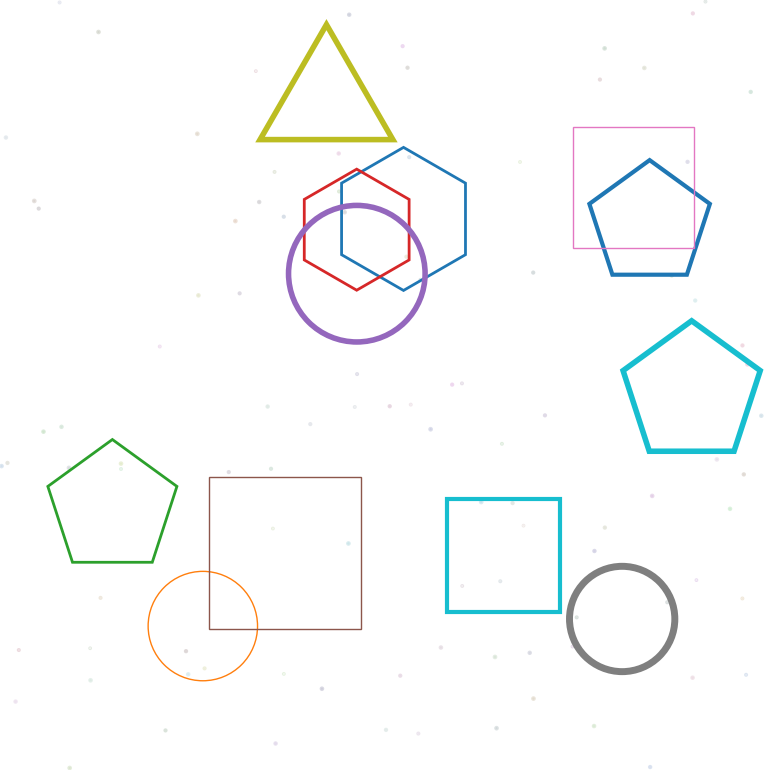[{"shape": "pentagon", "thickness": 1.5, "radius": 0.41, "center": [0.844, 0.71]}, {"shape": "hexagon", "thickness": 1, "radius": 0.46, "center": [0.524, 0.716]}, {"shape": "circle", "thickness": 0.5, "radius": 0.36, "center": [0.263, 0.187]}, {"shape": "pentagon", "thickness": 1, "radius": 0.44, "center": [0.146, 0.341]}, {"shape": "hexagon", "thickness": 1, "radius": 0.39, "center": [0.463, 0.702]}, {"shape": "circle", "thickness": 2, "radius": 0.44, "center": [0.463, 0.645]}, {"shape": "square", "thickness": 0.5, "radius": 0.49, "center": [0.371, 0.282]}, {"shape": "square", "thickness": 0.5, "radius": 0.39, "center": [0.822, 0.757]}, {"shape": "circle", "thickness": 2.5, "radius": 0.34, "center": [0.808, 0.196]}, {"shape": "triangle", "thickness": 2, "radius": 0.5, "center": [0.424, 0.868]}, {"shape": "square", "thickness": 1.5, "radius": 0.37, "center": [0.653, 0.279]}, {"shape": "pentagon", "thickness": 2, "radius": 0.47, "center": [0.898, 0.49]}]